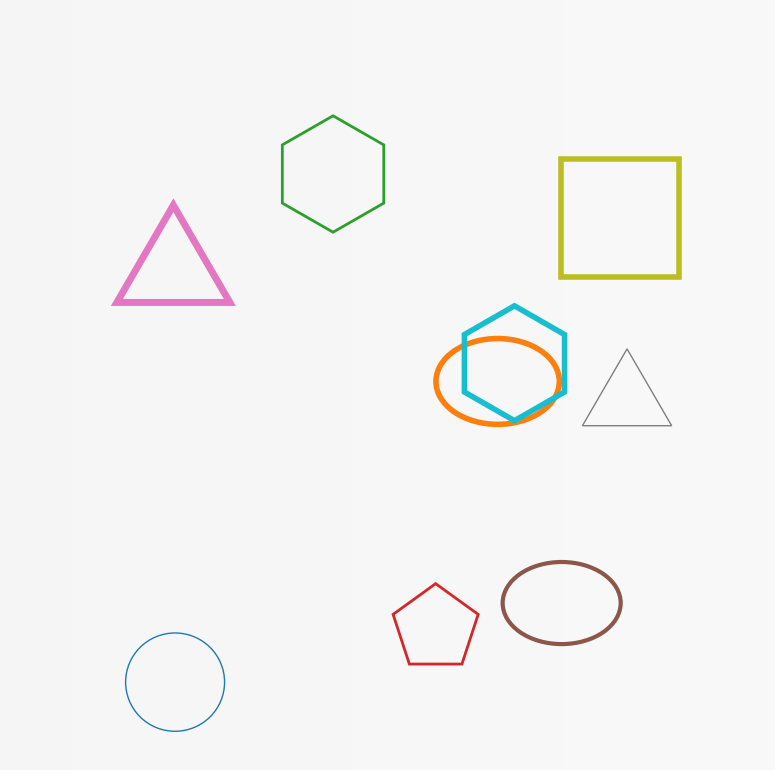[{"shape": "circle", "thickness": 0.5, "radius": 0.32, "center": [0.226, 0.114]}, {"shape": "oval", "thickness": 2, "radius": 0.4, "center": [0.642, 0.505]}, {"shape": "hexagon", "thickness": 1, "radius": 0.38, "center": [0.43, 0.774]}, {"shape": "pentagon", "thickness": 1, "radius": 0.29, "center": [0.562, 0.184]}, {"shape": "oval", "thickness": 1.5, "radius": 0.38, "center": [0.725, 0.217]}, {"shape": "triangle", "thickness": 2.5, "radius": 0.42, "center": [0.224, 0.649]}, {"shape": "triangle", "thickness": 0.5, "radius": 0.33, "center": [0.809, 0.48]}, {"shape": "square", "thickness": 2, "radius": 0.38, "center": [0.8, 0.717]}, {"shape": "hexagon", "thickness": 2, "radius": 0.37, "center": [0.664, 0.528]}]